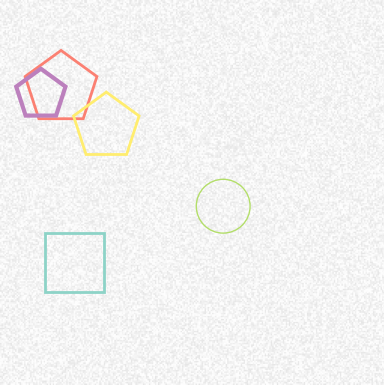[{"shape": "square", "thickness": 2, "radius": 0.38, "center": [0.194, 0.318]}, {"shape": "pentagon", "thickness": 2, "radius": 0.49, "center": [0.159, 0.771]}, {"shape": "circle", "thickness": 1, "radius": 0.35, "center": [0.58, 0.464]}, {"shape": "pentagon", "thickness": 3, "radius": 0.34, "center": [0.106, 0.754]}, {"shape": "pentagon", "thickness": 2, "radius": 0.45, "center": [0.276, 0.671]}]